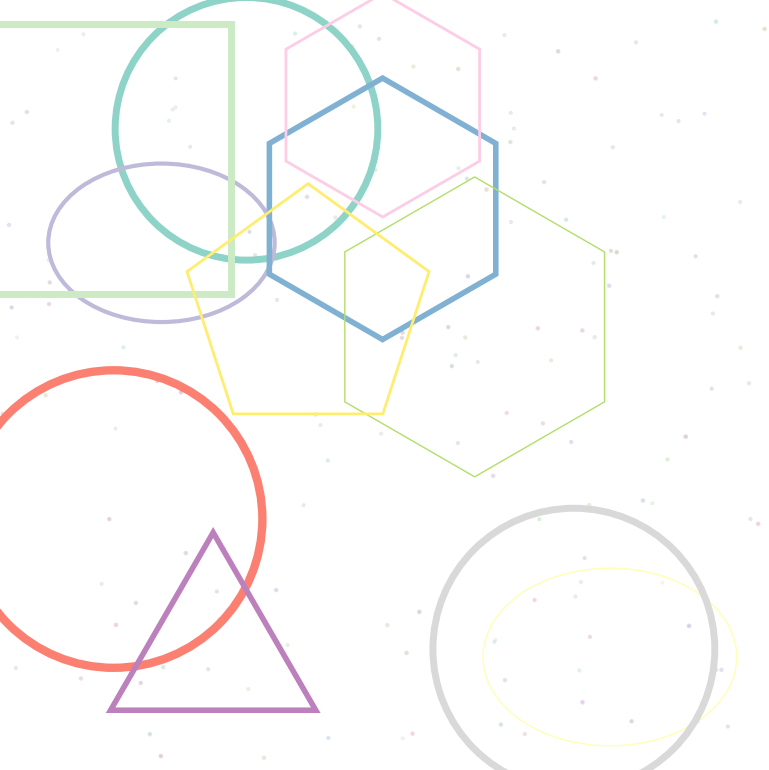[{"shape": "circle", "thickness": 2.5, "radius": 0.85, "center": [0.32, 0.833]}, {"shape": "oval", "thickness": 0.5, "radius": 0.82, "center": [0.792, 0.147]}, {"shape": "oval", "thickness": 1.5, "radius": 0.74, "center": [0.21, 0.685]}, {"shape": "circle", "thickness": 3, "radius": 0.97, "center": [0.148, 0.326]}, {"shape": "hexagon", "thickness": 2, "radius": 0.85, "center": [0.497, 0.729]}, {"shape": "hexagon", "thickness": 0.5, "radius": 0.97, "center": [0.616, 0.575]}, {"shape": "hexagon", "thickness": 1, "radius": 0.73, "center": [0.497, 0.863]}, {"shape": "circle", "thickness": 2.5, "radius": 0.92, "center": [0.745, 0.157]}, {"shape": "triangle", "thickness": 2, "radius": 0.77, "center": [0.277, 0.155]}, {"shape": "square", "thickness": 2.5, "radius": 0.88, "center": [0.124, 0.794]}, {"shape": "pentagon", "thickness": 1, "radius": 0.83, "center": [0.4, 0.596]}]